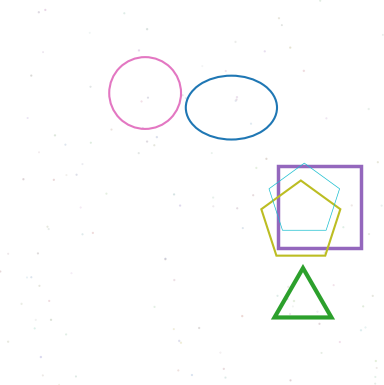[{"shape": "oval", "thickness": 1.5, "radius": 0.59, "center": [0.601, 0.721]}, {"shape": "triangle", "thickness": 3, "radius": 0.43, "center": [0.787, 0.218]}, {"shape": "square", "thickness": 2.5, "radius": 0.54, "center": [0.83, 0.462]}, {"shape": "circle", "thickness": 1.5, "radius": 0.47, "center": [0.377, 0.758]}, {"shape": "pentagon", "thickness": 1.5, "radius": 0.54, "center": [0.781, 0.423]}, {"shape": "pentagon", "thickness": 0.5, "radius": 0.48, "center": [0.79, 0.48]}]